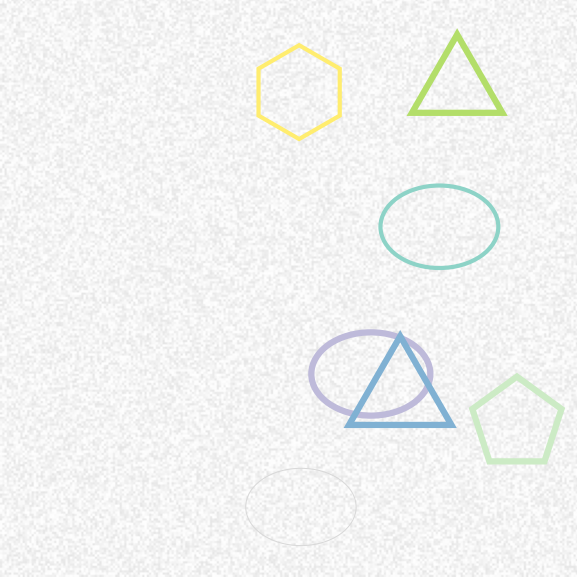[{"shape": "oval", "thickness": 2, "radius": 0.51, "center": [0.761, 0.606]}, {"shape": "oval", "thickness": 3, "radius": 0.52, "center": [0.642, 0.352]}, {"shape": "triangle", "thickness": 3, "radius": 0.51, "center": [0.693, 0.315]}, {"shape": "triangle", "thickness": 3, "radius": 0.45, "center": [0.792, 0.849]}, {"shape": "oval", "thickness": 0.5, "radius": 0.48, "center": [0.521, 0.121]}, {"shape": "pentagon", "thickness": 3, "radius": 0.41, "center": [0.895, 0.266]}, {"shape": "hexagon", "thickness": 2, "radius": 0.41, "center": [0.518, 0.84]}]